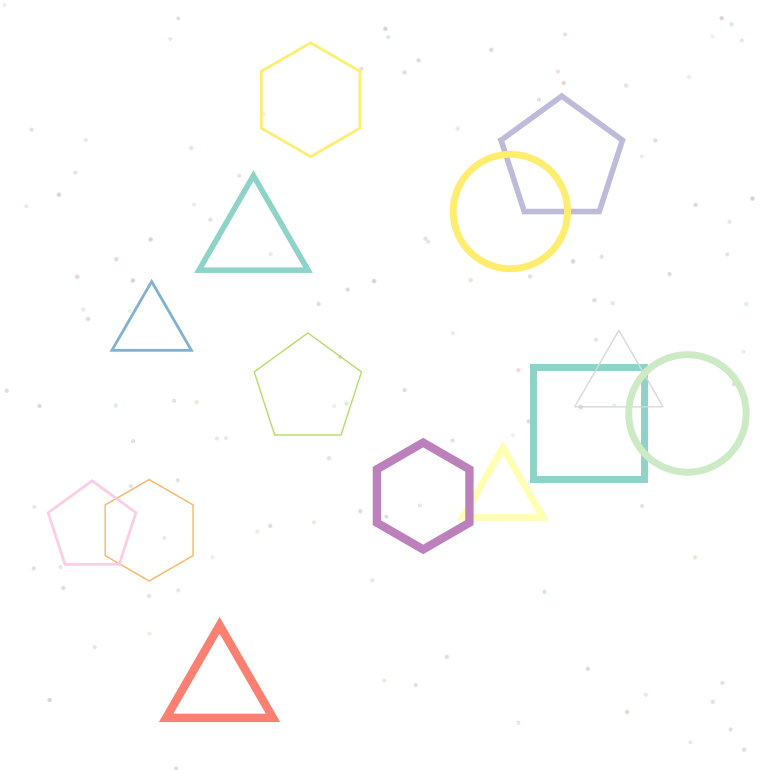[{"shape": "square", "thickness": 2.5, "radius": 0.36, "center": [0.764, 0.45]}, {"shape": "triangle", "thickness": 2, "radius": 0.41, "center": [0.329, 0.69]}, {"shape": "triangle", "thickness": 2.5, "radius": 0.3, "center": [0.653, 0.358]}, {"shape": "pentagon", "thickness": 2, "radius": 0.41, "center": [0.73, 0.792]}, {"shape": "triangle", "thickness": 3, "radius": 0.4, "center": [0.285, 0.108]}, {"shape": "triangle", "thickness": 1, "radius": 0.3, "center": [0.197, 0.575]}, {"shape": "hexagon", "thickness": 0.5, "radius": 0.33, "center": [0.194, 0.311]}, {"shape": "pentagon", "thickness": 0.5, "radius": 0.37, "center": [0.4, 0.494]}, {"shape": "pentagon", "thickness": 1, "radius": 0.3, "center": [0.12, 0.316]}, {"shape": "triangle", "thickness": 0.5, "radius": 0.33, "center": [0.804, 0.505]}, {"shape": "hexagon", "thickness": 3, "radius": 0.35, "center": [0.55, 0.356]}, {"shape": "circle", "thickness": 2.5, "radius": 0.38, "center": [0.893, 0.463]}, {"shape": "circle", "thickness": 2.5, "radius": 0.37, "center": [0.663, 0.725]}, {"shape": "hexagon", "thickness": 1, "radius": 0.37, "center": [0.403, 0.87]}]